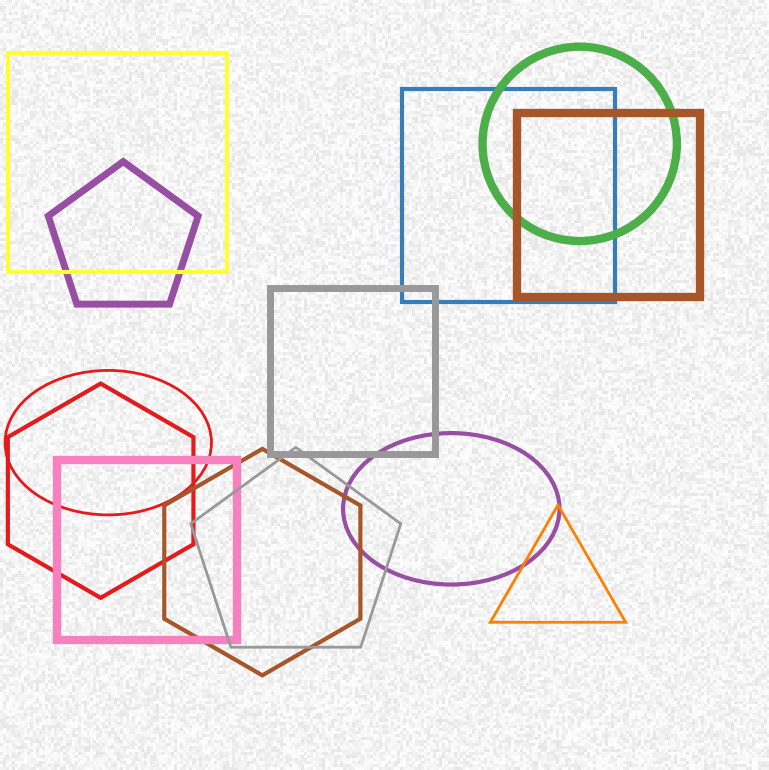[{"shape": "oval", "thickness": 1, "radius": 0.67, "center": [0.141, 0.425]}, {"shape": "hexagon", "thickness": 1.5, "radius": 0.7, "center": [0.131, 0.363]}, {"shape": "square", "thickness": 1.5, "radius": 0.69, "center": [0.661, 0.746]}, {"shape": "circle", "thickness": 3, "radius": 0.63, "center": [0.753, 0.813]}, {"shape": "oval", "thickness": 1.5, "radius": 0.7, "center": [0.586, 0.339]}, {"shape": "pentagon", "thickness": 2.5, "radius": 0.51, "center": [0.16, 0.688]}, {"shape": "triangle", "thickness": 1, "radius": 0.51, "center": [0.725, 0.243]}, {"shape": "square", "thickness": 1.5, "radius": 0.71, "center": [0.152, 0.789]}, {"shape": "hexagon", "thickness": 1.5, "radius": 0.74, "center": [0.341, 0.27]}, {"shape": "square", "thickness": 3, "radius": 0.6, "center": [0.79, 0.734]}, {"shape": "square", "thickness": 3, "radius": 0.58, "center": [0.191, 0.285]}, {"shape": "square", "thickness": 2.5, "radius": 0.54, "center": [0.458, 0.518]}, {"shape": "pentagon", "thickness": 1, "radius": 0.72, "center": [0.384, 0.275]}]